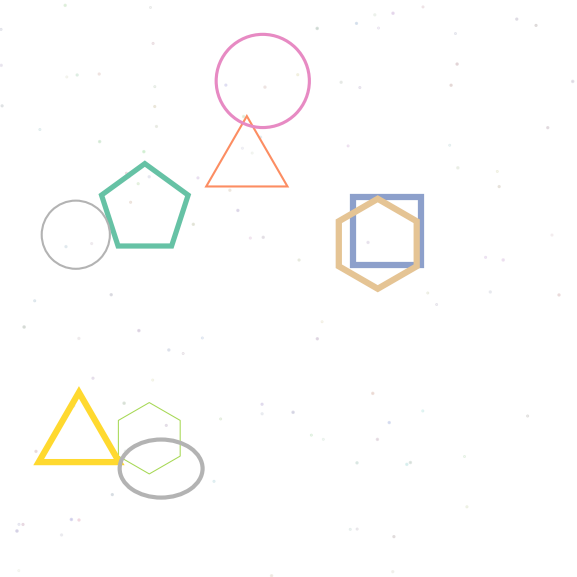[{"shape": "pentagon", "thickness": 2.5, "radius": 0.39, "center": [0.251, 0.637]}, {"shape": "triangle", "thickness": 1, "radius": 0.41, "center": [0.427, 0.717]}, {"shape": "square", "thickness": 3, "radius": 0.3, "center": [0.67, 0.599]}, {"shape": "circle", "thickness": 1.5, "radius": 0.4, "center": [0.455, 0.859]}, {"shape": "hexagon", "thickness": 0.5, "radius": 0.31, "center": [0.258, 0.24]}, {"shape": "triangle", "thickness": 3, "radius": 0.4, "center": [0.137, 0.239]}, {"shape": "hexagon", "thickness": 3, "radius": 0.39, "center": [0.654, 0.577]}, {"shape": "circle", "thickness": 1, "radius": 0.3, "center": [0.131, 0.593]}, {"shape": "oval", "thickness": 2, "radius": 0.36, "center": [0.279, 0.188]}]